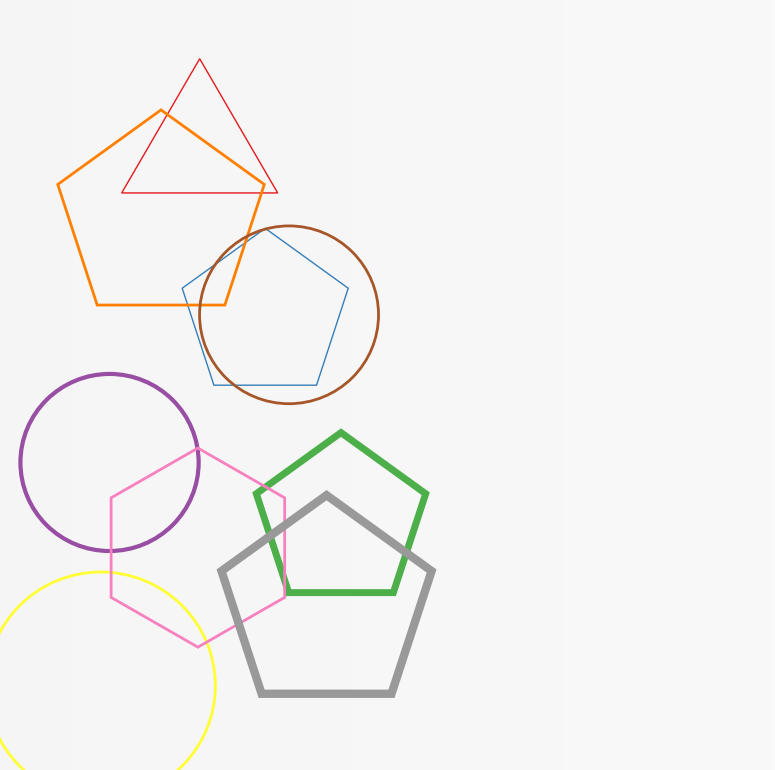[{"shape": "triangle", "thickness": 0.5, "radius": 0.58, "center": [0.258, 0.808]}, {"shape": "pentagon", "thickness": 0.5, "radius": 0.56, "center": [0.342, 0.591]}, {"shape": "pentagon", "thickness": 2.5, "radius": 0.57, "center": [0.44, 0.323]}, {"shape": "circle", "thickness": 1.5, "radius": 0.57, "center": [0.141, 0.399]}, {"shape": "pentagon", "thickness": 1, "radius": 0.7, "center": [0.208, 0.717]}, {"shape": "circle", "thickness": 1, "radius": 0.74, "center": [0.13, 0.109]}, {"shape": "circle", "thickness": 1, "radius": 0.58, "center": [0.373, 0.591]}, {"shape": "hexagon", "thickness": 1, "radius": 0.65, "center": [0.255, 0.289]}, {"shape": "pentagon", "thickness": 3, "radius": 0.71, "center": [0.421, 0.214]}]